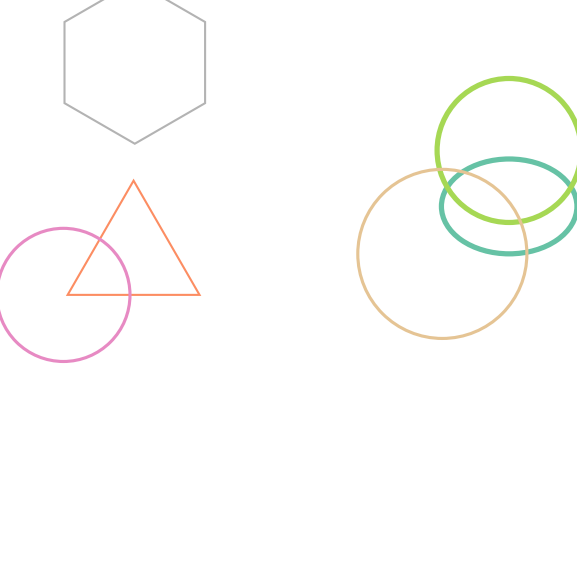[{"shape": "oval", "thickness": 2.5, "radius": 0.59, "center": [0.882, 0.642]}, {"shape": "triangle", "thickness": 1, "radius": 0.66, "center": [0.231, 0.554]}, {"shape": "circle", "thickness": 1.5, "radius": 0.58, "center": [0.11, 0.488]}, {"shape": "circle", "thickness": 2.5, "radius": 0.62, "center": [0.882, 0.739]}, {"shape": "circle", "thickness": 1.5, "radius": 0.73, "center": [0.766, 0.559]}, {"shape": "hexagon", "thickness": 1, "radius": 0.7, "center": [0.233, 0.891]}]